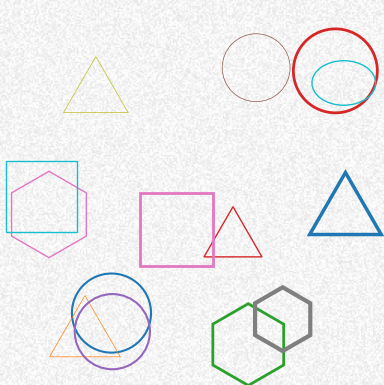[{"shape": "triangle", "thickness": 2.5, "radius": 0.54, "center": [0.897, 0.445]}, {"shape": "circle", "thickness": 1.5, "radius": 0.51, "center": [0.29, 0.187]}, {"shape": "triangle", "thickness": 0.5, "radius": 0.53, "center": [0.221, 0.126]}, {"shape": "hexagon", "thickness": 2, "radius": 0.53, "center": [0.645, 0.105]}, {"shape": "circle", "thickness": 2, "radius": 0.55, "center": [0.871, 0.816]}, {"shape": "triangle", "thickness": 1, "radius": 0.43, "center": [0.605, 0.376]}, {"shape": "circle", "thickness": 1.5, "radius": 0.49, "center": [0.292, 0.139]}, {"shape": "circle", "thickness": 0.5, "radius": 0.44, "center": [0.665, 0.824]}, {"shape": "hexagon", "thickness": 1, "radius": 0.56, "center": [0.127, 0.443]}, {"shape": "square", "thickness": 2, "radius": 0.48, "center": [0.459, 0.404]}, {"shape": "hexagon", "thickness": 3, "radius": 0.41, "center": [0.734, 0.171]}, {"shape": "triangle", "thickness": 0.5, "radius": 0.49, "center": [0.249, 0.756]}, {"shape": "square", "thickness": 1, "radius": 0.46, "center": [0.108, 0.489]}, {"shape": "oval", "thickness": 1, "radius": 0.41, "center": [0.893, 0.784]}]